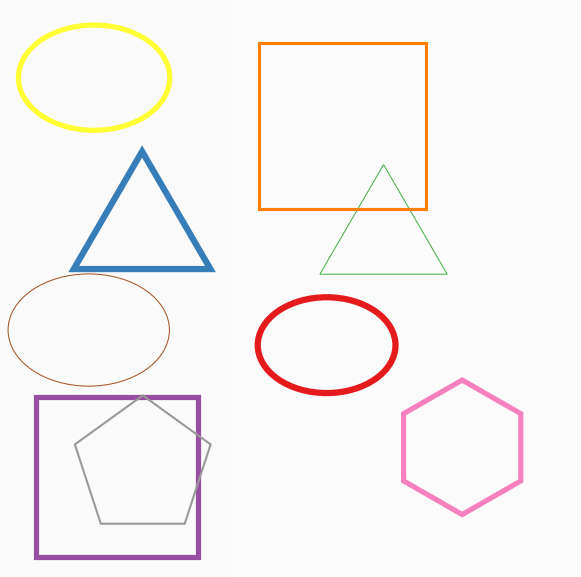[{"shape": "oval", "thickness": 3, "radius": 0.59, "center": [0.562, 0.401]}, {"shape": "triangle", "thickness": 3, "radius": 0.68, "center": [0.244, 0.601]}, {"shape": "triangle", "thickness": 0.5, "radius": 0.63, "center": [0.66, 0.588]}, {"shape": "square", "thickness": 2.5, "radius": 0.69, "center": [0.201, 0.173]}, {"shape": "square", "thickness": 1.5, "radius": 0.72, "center": [0.589, 0.782]}, {"shape": "oval", "thickness": 2.5, "radius": 0.65, "center": [0.162, 0.865]}, {"shape": "oval", "thickness": 0.5, "radius": 0.69, "center": [0.153, 0.428]}, {"shape": "hexagon", "thickness": 2.5, "radius": 0.58, "center": [0.795, 0.225]}, {"shape": "pentagon", "thickness": 1, "radius": 0.61, "center": [0.246, 0.192]}]